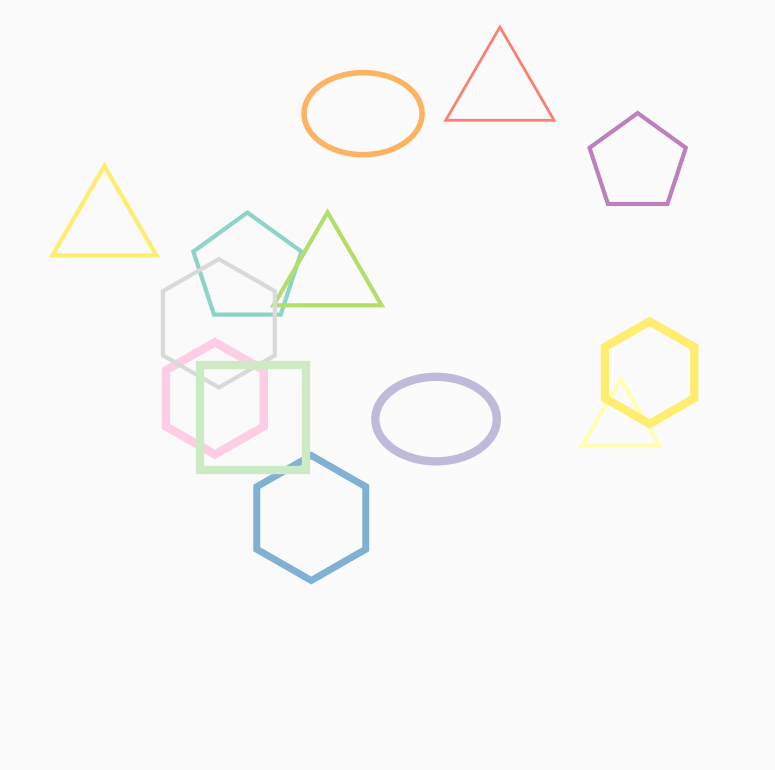[{"shape": "pentagon", "thickness": 1.5, "radius": 0.37, "center": [0.319, 0.651]}, {"shape": "triangle", "thickness": 1.5, "radius": 0.29, "center": [0.801, 0.45]}, {"shape": "oval", "thickness": 3, "radius": 0.39, "center": [0.563, 0.456]}, {"shape": "triangle", "thickness": 1, "radius": 0.4, "center": [0.645, 0.884]}, {"shape": "hexagon", "thickness": 2.5, "radius": 0.41, "center": [0.402, 0.327]}, {"shape": "oval", "thickness": 2, "radius": 0.38, "center": [0.468, 0.852]}, {"shape": "triangle", "thickness": 1.5, "radius": 0.4, "center": [0.423, 0.644]}, {"shape": "hexagon", "thickness": 3, "radius": 0.36, "center": [0.277, 0.483]}, {"shape": "hexagon", "thickness": 1.5, "radius": 0.42, "center": [0.282, 0.58]}, {"shape": "pentagon", "thickness": 1.5, "radius": 0.33, "center": [0.823, 0.788]}, {"shape": "square", "thickness": 3, "radius": 0.34, "center": [0.326, 0.457]}, {"shape": "hexagon", "thickness": 3, "radius": 0.33, "center": [0.838, 0.516]}, {"shape": "triangle", "thickness": 1.5, "radius": 0.39, "center": [0.135, 0.707]}]